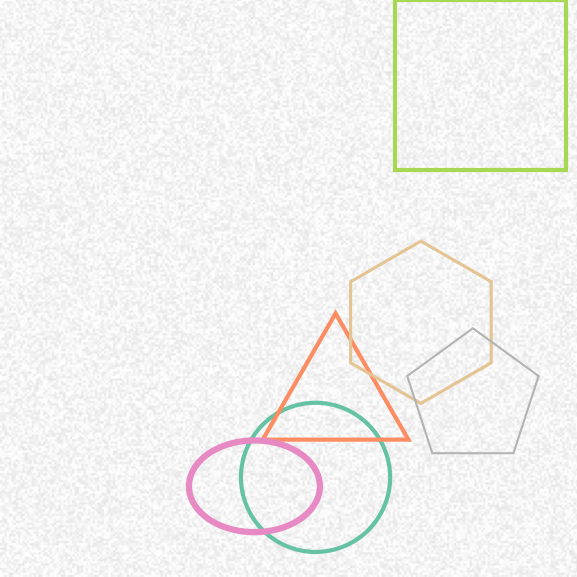[{"shape": "circle", "thickness": 2, "radius": 0.65, "center": [0.546, 0.173]}, {"shape": "triangle", "thickness": 2, "radius": 0.73, "center": [0.581, 0.311]}, {"shape": "oval", "thickness": 3, "radius": 0.57, "center": [0.441, 0.157]}, {"shape": "square", "thickness": 2, "radius": 0.74, "center": [0.831, 0.852]}, {"shape": "hexagon", "thickness": 1.5, "radius": 0.7, "center": [0.729, 0.441]}, {"shape": "pentagon", "thickness": 1, "radius": 0.6, "center": [0.819, 0.311]}]